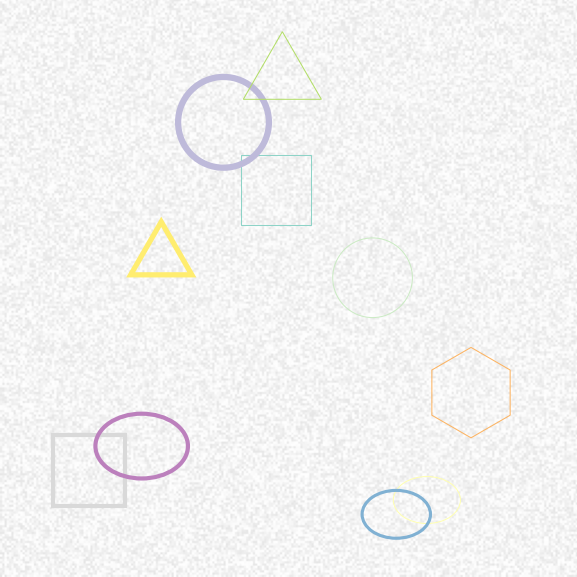[{"shape": "square", "thickness": 0.5, "radius": 0.3, "center": [0.477, 0.671]}, {"shape": "oval", "thickness": 0.5, "radius": 0.29, "center": [0.739, 0.133]}, {"shape": "circle", "thickness": 3, "radius": 0.39, "center": [0.387, 0.787]}, {"shape": "oval", "thickness": 1.5, "radius": 0.3, "center": [0.686, 0.109]}, {"shape": "hexagon", "thickness": 0.5, "radius": 0.39, "center": [0.816, 0.319]}, {"shape": "triangle", "thickness": 0.5, "radius": 0.39, "center": [0.489, 0.866]}, {"shape": "square", "thickness": 2, "radius": 0.31, "center": [0.154, 0.184]}, {"shape": "oval", "thickness": 2, "radius": 0.4, "center": [0.245, 0.227]}, {"shape": "circle", "thickness": 0.5, "radius": 0.34, "center": [0.645, 0.518]}, {"shape": "triangle", "thickness": 2.5, "radius": 0.31, "center": [0.279, 0.554]}]